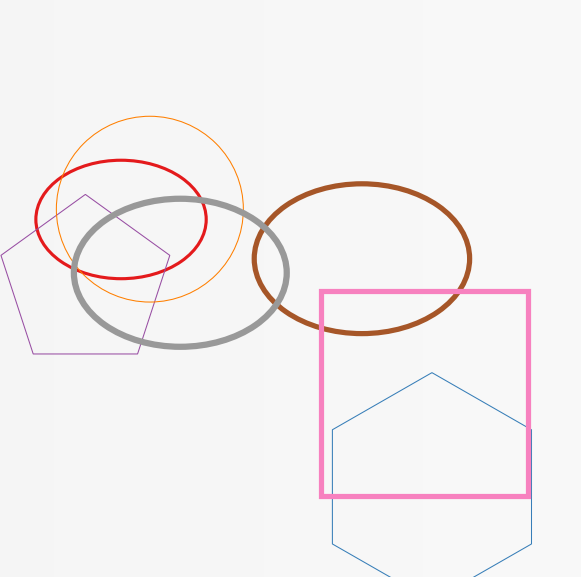[{"shape": "oval", "thickness": 1.5, "radius": 0.73, "center": [0.208, 0.619]}, {"shape": "hexagon", "thickness": 0.5, "radius": 0.99, "center": [0.743, 0.156]}, {"shape": "pentagon", "thickness": 0.5, "radius": 0.76, "center": [0.147, 0.51]}, {"shape": "circle", "thickness": 0.5, "radius": 0.8, "center": [0.258, 0.637]}, {"shape": "oval", "thickness": 2.5, "radius": 0.93, "center": [0.623, 0.551]}, {"shape": "square", "thickness": 2.5, "radius": 0.89, "center": [0.73, 0.318]}, {"shape": "oval", "thickness": 3, "radius": 0.92, "center": [0.31, 0.527]}]